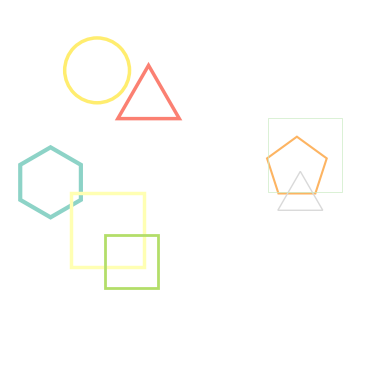[{"shape": "hexagon", "thickness": 3, "radius": 0.45, "center": [0.131, 0.526]}, {"shape": "square", "thickness": 2.5, "radius": 0.48, "center": [0.279, 0.403]}, {"shape": "triangle", "thickness": 2.5, "radius": 0.46, "center": [0.386, 0.738]}, {"shape": "pentagon", "thickness": 1.5, "radius": 0.41, "center": [0.771, 0.563]}, {"shape": "square", "thickness": 2, "radius": 0.34, "center": [0.341, 0.32]}, {"shape": "triangle", "thickness": 1, "radius": 0.34, "center": [0.78, 0.487]}, {"shape": "square", "thickness": 0.5, "radius": 0.48, "center": [0.793, 0.597]}, {"shape": "circle", "thickness": 2.5, "radius": 0.42, "center": [0.252, 0.817]}]